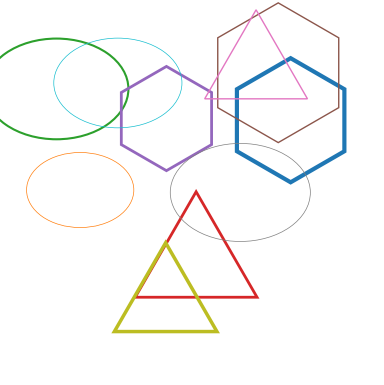[{"shape": "hexagon", "thickness": 3, "radius": 0.81, "center": [0.755, 0.688]}, {"shape": "oval", "thickness": 0.5, "radius": 0.7, "center": [0.208, 0.506]}, {"shape": "oval", "thickness": 1.5, "radius": 0.93, "center": [0.147, 0.769]}, {"shape": "triangle", "thickness": 2, "radius": 0.91, "center": [0.509, 0.319]}, {"shape": "hexagon", "thickness": 2, "radius": 0.68, "center": [0.432, 0.692]}, {"shape": "hexagon", "thickness": 1, "radius": 0.91, "center": [0.723, 0.811]}, {"shape": "triangle", "thickness": 1, "radius": 0.77, "center": [0.665, 0.82]}, {"shape": "oval", "thickness": 0.5, "radius": 0.91, "center": [0.624, 0.5]}, {"shape": "triangle", "thickness": 2.5, "radius": 0.77, "center": [0.43, 0.216]}, {"shape": "oval", "thickness": 0.5, "radius": 0.83, "center": [0.306, 0.784]}]